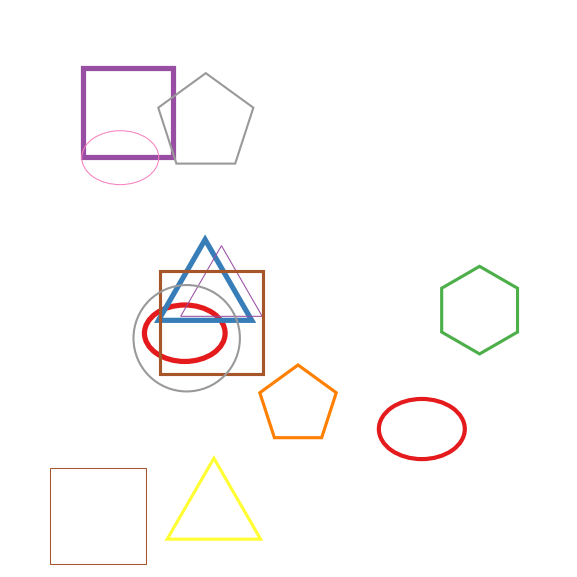[{"shape": "oval", "thickness": 2, "radius": 0.37, "center": [0.73, 0.256]}, {"shape": "oval", "thickness": 2.5, "radius": 0.35, "center": [0.32, 0.422]}, {"shape": "triangle", "thickness": 2.5, "radius": 0.47, "center": [0.355, 0.491]}, {"shape": "hexagon", "thickness": 1.5, "radius": 0.38, "center": [0.83, 0.462]}, {"shape": "square", "thickness": 2.5, "radius": 0.39, "center": [0.221, 0.804]}, {"shape": "triangle", "thickness": 0.5, "radius": 0.41, "center": [0.383, 0.492]}, {"shape": "pentagon", "thickness": 1.5, "radius": 0.35, "center": [0.516, 0.298]}, {"shape": "triangle", "thickness": 1.5, "radius": 0.47, "center": [0.37, 0.112]}, {"shape": "square", "thickness": 1.5, "radius": 0.45, "center": [0.367, 0.441]}, {"shape": "square", "thickness": 0.5, "radius": 0.42, "center": [0.169, 0.106]}, {"shape": "oval", "thickness": 0.5, "radius": 0.33, "center": [0.208, 0.726]}, {"shape": "pentagon", "thickness": 1, "radius": 0.43, "center": [0.356, 0.786]}, {"shape": "circle", "thickness": 1, "radius": 0.46, "center": [0.323, 0.413]}]